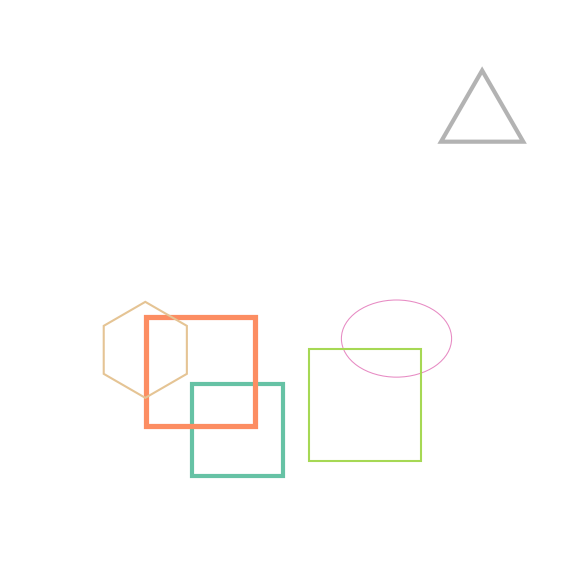[{"shape": "square", "thickness": 2, "radius": 0.4, "center": [0.411, 0.255]}, {"shape": "square", "thickness": 2.5, "radius": 0.47, "center": [0.347, 0.356]}, {"shape": "oval", "thickness": 0.5, "radius": 0.48, "center": [0.687, 0.413]}, {"shape": "square", "thickness": 1, "radius": 0.49, "center": [0.632, 0.298]}, {"shape": "hexagon", "thickness": 1, "radius": 0.42, "center": [0.252, 0.393]}, {"shape": "triangle", "thickness": 2, "radius": 0.41, "center": [0.835, 0.795]}]